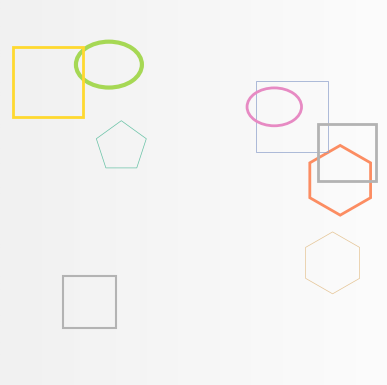[{"shape": "pentagon", "thickness": 0.5, "radius": 0.34, "center": [0.313, 0.619]}, {"shape": "hexagon", "thickness": 2, "radius": 0.45, "center": [0.878, 0.532]}, {"shape": "square", "thickness": 0.5, "radius": 0.46, "center": [0.753, 0.698]}, {"shape": "oval", "thickness": 2, "radius": 0.35, "center": [0.708, 0.722]}, {"shape": "oval", "thickness": 3, "radius": 0.43, "center": [0.281, 0.832]}, {"shape": "square", "thickness": 2, "radius": 0.45, "center": [0.123, 0.787]}, {"shape": "hexagon", "thickness": 0.5, "radius": 0.4, "center": [0.858, 0.317]}, {"shape": "square", "thickness": 1.5, "radius": 0.34, "center": [0.231, 0.216]}, {"shape": "square", "thickness": 2, "radius": 0.37, "center": [0.895, 0.603]}]